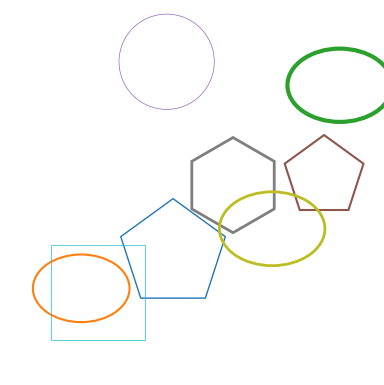[{"shape": "pentagon", "thickness": 1, "radius": 0.71, "center": [0.449, 0.341]}, {"shape": "oval", "thickness": 1.5, "radius": 0.63, "center": [0.211, 0.251]}, {"shape": "oval", "thickness": 3, "radius": 0.68, "center": [0.883, 0.779]}, {"shape": "circle", "thickness": 0.5, "radius": 0.62, "center": [0.433, 0.84]}, {"shape": "pentagon", "thickness": 1.5, "radius": 0.54, "center": [0.842, 0.542]}, {"shape": "hexagon", "thickness": 2, "radius": 0.62, "center": [0.605, 0.519]}, {"shape": "oval", "thickness": 2, "radius": 0.69, "center": [0.707, 0.406]}, {"shape": "square", "thickness": 0.5, "radius": 0.61, "center": [0.255, 0.24]}]